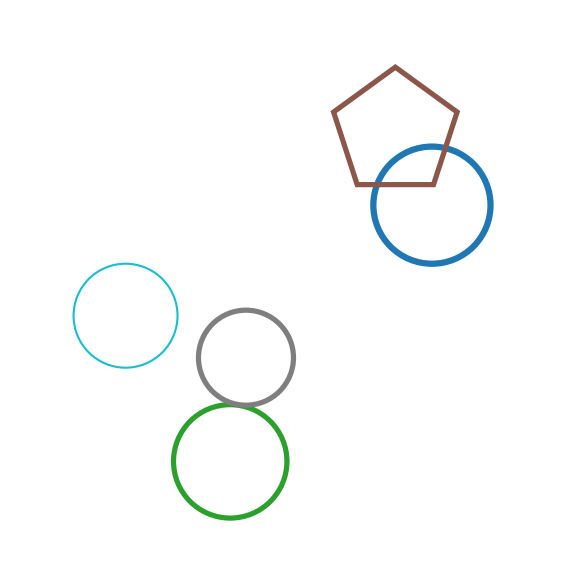[{"shape": "circle", "thickness": 3, "radius": 0.51, "center": [0.748, 0.644]}, {"shape": "circle", "thickness": 2.5, "radius": 0.49, "center": [0.399, 0.2]}, {"shape": "pentagon", "thickness": 2.5, "radius": 0.56, "center": [0.685, 0.77]}, {"shape": "circle", "thickness": 2.5, "radius": 0.41, "center": [0.426, 0.38]}, {"shape": "circle", "thickness": 1, "radius": 0.45, "center": [0.217, 0.452]}]